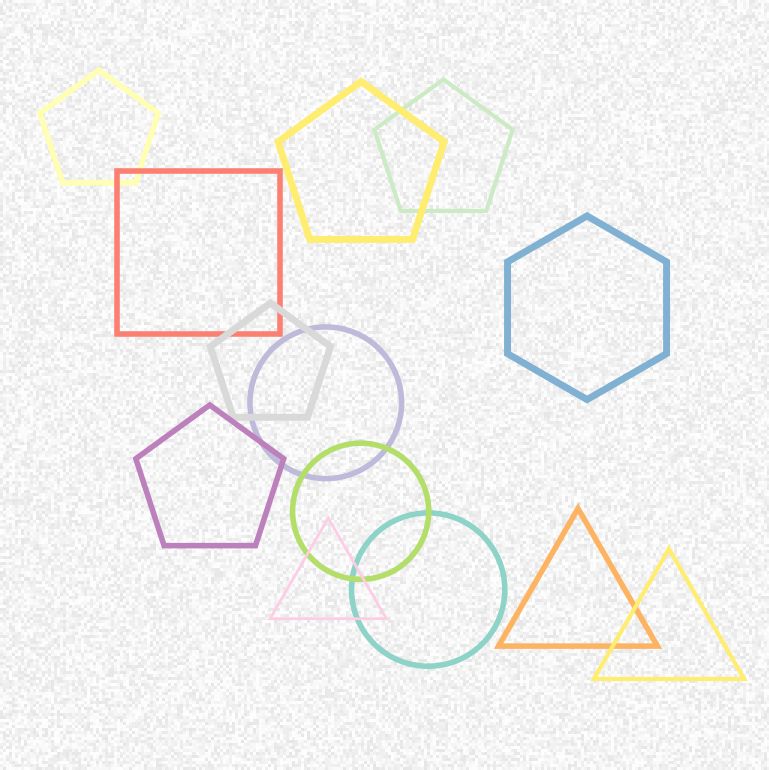[{"shape": "circle", "thickness": 2, "radius": 0.5, "center": [0.556, 0.234]}, {"shape": "pentagon", "thickness": 2, "radius": 0.4, "center": [0.129, 0.828]}, {"shape": "circle", "thickness": 2, "radius": 0.49, "center": [0.423, 0.477]}, {"shape": "square", "thickness": 2, "radius": 0.53, "center": [0.257, 0.672]}, {"shape": "hexagon", "thickness": 2.5, "radius": 0.6, "center": [0.762, 0.6]}, {"shape": "triangle", "thickness": 2, "radius": 0.6, "center": [0.751, 0.22]}, {"shape": "circle", "thickness": 2, "radius": 0.44, "center": [0.468, 0.336]}, {"shape": "triangle", "thickness": 1, "radius": 0.44, "center": [0.426, 0.24]}, {"shape": "pentagon", "thickness": 2.5, "radius": 0.41, "center": [0.351, 0.524]}, {"shape": "pentagon", "thickness": 2, "radius": 0.5, "center": [0.272, 0.373]}, {"shape": "pentagon", "thickness": 1.5, "radius": 0.47, "center": [0.576, 0.802]}, {"shape": "triangle", "thickness": 1.5, "radius": 0.56, "center": [0.869, 0.175]}, {"shape": "pentagon", "thickness": 2.5, "radius": 0.57, "center": [0.469, 0.781]}]